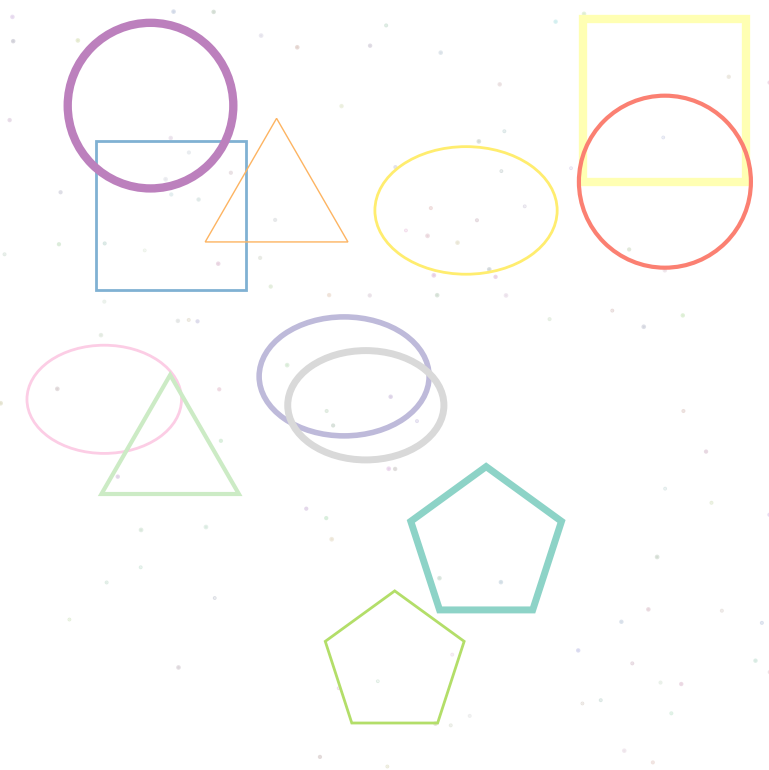[{"shape": "pentagon", "thickness": 2.5, "radius": 0.51, "center": [0.631, 0.291]}, {"shape": "square", "thickness": 3, "radius": 0.53, "center": [0.863, 0.869]}, {"shape": "oval", "thickness": 2, "radius": 0.55, "center": [0.447, 0.511]}, {"shape": "circle", "thickness": 1.5, "radius": 0.56, "center": [0.864, 0.764]}, {"shape": "square", "thickness": 1, "radius": 0.49, "center": [0.222, 0.72]}, {"shape": "triangle", "thickness": 0.5, "radius": 0.54, "center": [0.359, 0.739]}, {"shape": "pentagon", "thickness": 1, "radius": 0.47, "center": [0.513, 0.138]}, {"shape": "oval", "thickness": 1, "radius": 0.5, "center": [0.135, 0.481]}, {"shape": "oval", "thickness": 2.5, "radius": 0.51, "center": [0.475, 0.474]}, {"shape": "circle", "thickness": 3, "radius": 0.54, "center": [0.195, 0.863]}, {"shape": "triangle", "thickness": 1.5, "radius": 0.52, "center": [0.221, 0.41]}, {"shape": "oval", "thickness": 1, "radius": 0.59, "center": [0.605, 0.727]}]